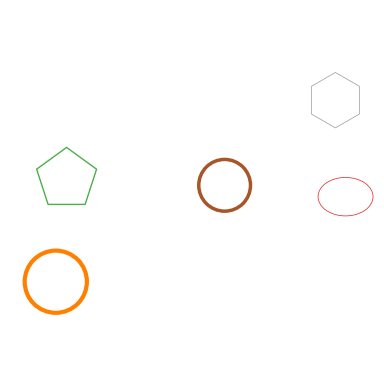[{"shape": "oval", "thickness": 0.5, "radius": 0.36, "center": [0.898, 0.489]}, {"shape": "pentagon", "thickness": 1, "radius": 0.41, "center": [0.173, 0.535]}, {"shape": "circle", "thickness": 3, "radius": 0.4, "center": [0.145, 0.268]}, {"shape": "circle", "thickness": 2.5, "radius": 0.34, "center": [0.583, 0.519]}, {"shape": "hexagon", "thickness": 0.5, "radius": 0.36, "center": [0.871, 0.74]}]